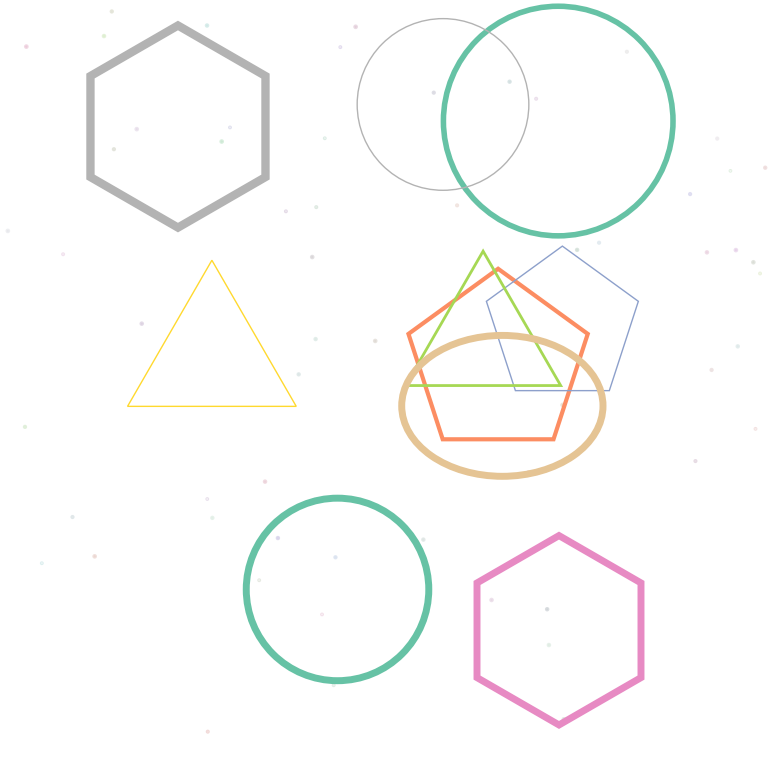[{"shape": "circle", "thickness": 2, "radius": 0.75, "center": [0.725, 0.843]}, {"shape": "circle", "thickness": 2.5, "radius": 0.59, "center": [0.438, 0.234]}, {"shape": "pentagon", "thickness": 1.5, "radius": 0.61, "center": [0.647, 0.529]}, {"shape": "pentagon", "thickness": 0.5, "radius": 0.52, "center": [0.73, 0.577]}, {"shape": "hexagon", "thickness": 2.5, "radius": 0.61, "center": [0.726, 0.181]}, {"shape": "triangle", "thickness": 1, "radius": 0.58, "center": [0.627, 0.557]}, {"shape": "triangle", "thickness": 0.5, "radius": 0.63, "center": [0.275, 0.536]}, {"shape": "oval", "thickness": 2.5, "radius": 0.65, "center": [0.652, 0.473]}, {"shape": "hexagon", "thickness": 3, "radius": 0.66, "center": [0.231, 0.836]}, {"shape": "circle", "thickness": 0.5, "radius": 0.56, "center": [0.575, 0.864]}]